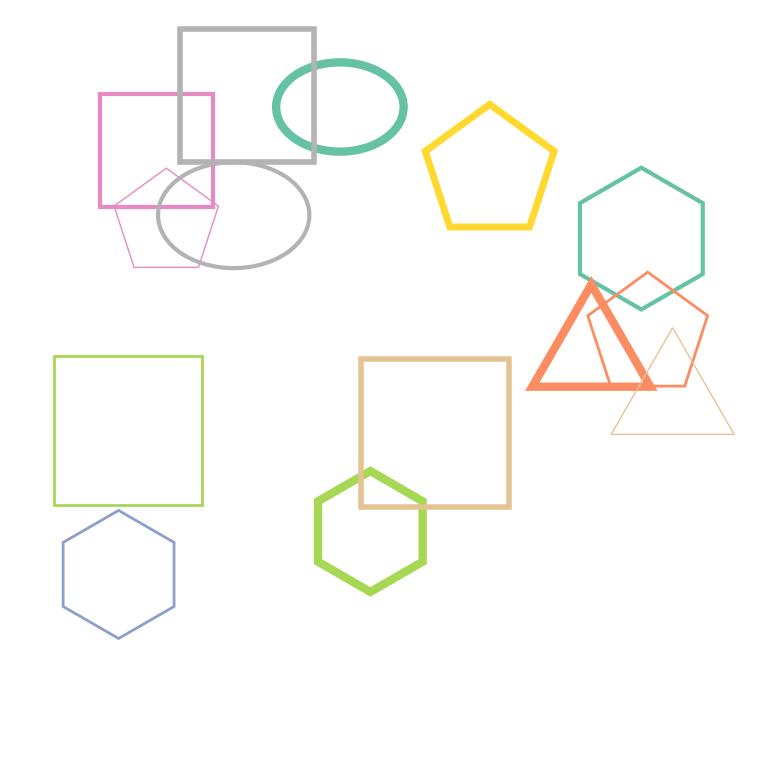[{"shape": "oval", "thickness": 3, "radius": 0.41, "center": [0.441, 0.861]}, {"shape": "hexagon", "thickness": 1.5, "radius": 0.46, "center": [0.833, 0.69]}, {"shape": "pentagon", "thickness": 1, "radius": 0.41, "center": [0.841, 0.565]}, {"shape": "triangle", "thickness": 3, "radius": 0.44, "center": [0.768, 0.542]}, {"shape": "hexagon", "thickness": 1, "radius": 0.42, "center": [0.154, 0.254]}, {"shape": "square", "thickness": 1.5, "radius": 0.37, "center": [0.204, 0.804]}, {"shape": "pentagon", "thickness": 0.5, "radius": 0.36, "center": [0.216, 0.71]}, {"shape": "square", "thickness": 1, "radius": 0.48, "center": [0.166, 0.441]}, {"shape": "hexagon", "thickness": 3, "radius": 0.39, "center": [0.481, 0.31]}, {"shape": "pentagon", "thickness": 2.5, "radius": 0.44, "center": [0.636, 0.776]}, {"shape": "square", "thickness": 2, "radius": 0.48, "center": [0.565, 0.437]}, {"shape": "triangle", "thickness": 0.5, "radius": 0.46, "center": [0.874, 0.482]}, {"shape": "oval", "thickness": 1.5, "radius": 0.49, "center": [0.304, 0.721]}, {"shape": "square", "thickness": 2, "radius": 0.43, "center": [0.321, 0.876]}]